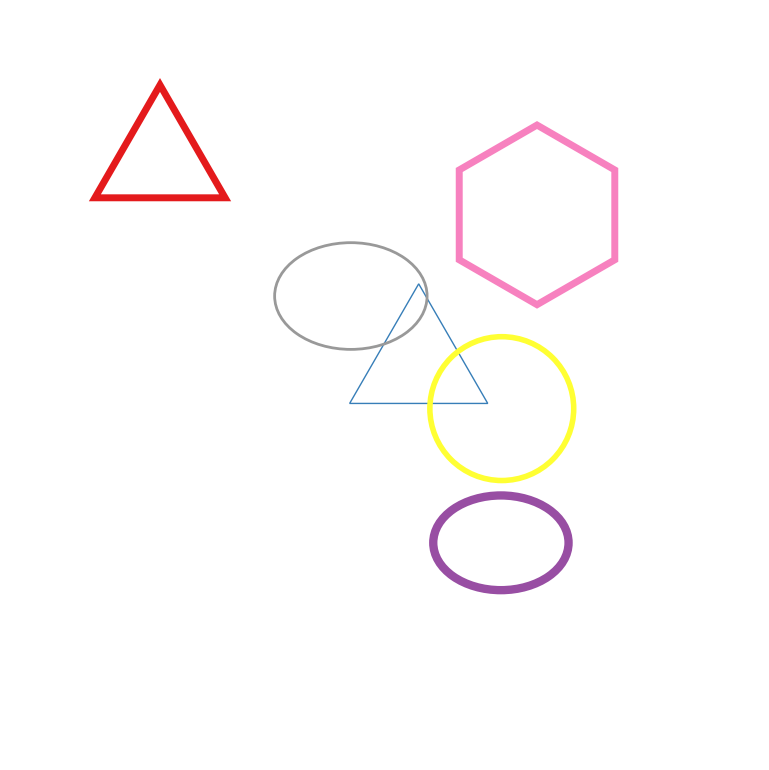[{"shape": "triangle", "thickness": 2.5, "radius": 0.49, "center": [0.208, 0.792]}, {"shape": "triangle", "thickness": 0.5, "radius": 0.52, "center": [0.544, 0.528]}, {"shape": "oval", "thickness": 3, "radius": 0.44, "center": [0.651, 0.295]}, {"shape": "circle", "thickness": 2, "radius": 0.47, "center": [0.652, 0.469]}, {"shape": "hexagon", "thickness": 2.5, "radius": 0.58, "center": [0.697, 0.721]}, {"shape": "oval", "thickness": 1, "radius": 0.49, "center": [0.456, 0.616]}]